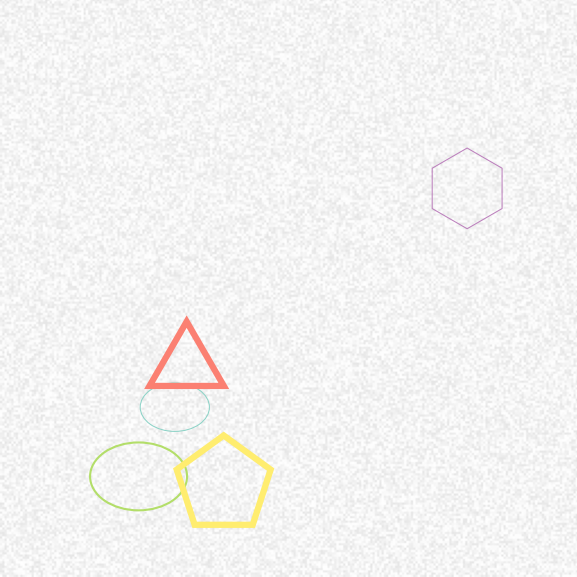[{"shape": "oval", "thickness": 0.5, "radius": 0.3, "center": [0.303, 0.294]}, {"shape": "triangle", "thickness": 3, "radius": 0.37, "center": [0.323, 0.368]}, {"shape": "oval", "thickness": 1, "radius": 0.42, "center": [0.24, 0.174]}, {"shape": "hexagon", "thickness": 0.5, "radius": 0.35, "center": [0.809, 0.673]}, {"shape": "pentagon", "thickness": 3, "radius": 0.43, "center": [0.387, 0.16]}]